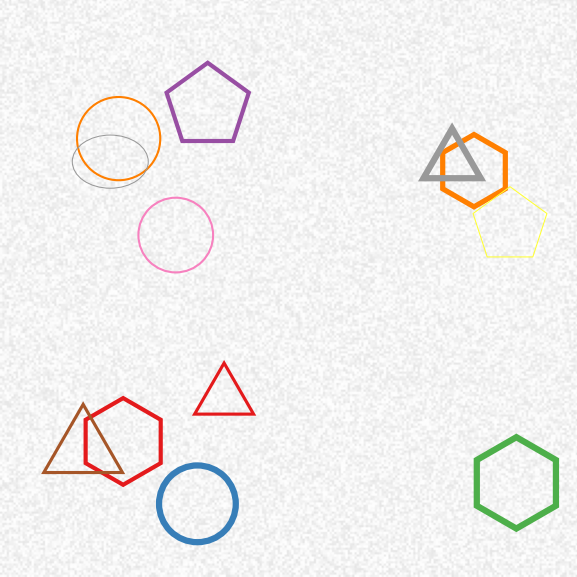[{"shape": "hexagon", "thickness": 2, "radius": 0.38, "center": [0.213, 0.235]}, {"shape": "triangle", "thickness": 1.5, "radius": 0.29, "center": [0.388, 0.312]}, {"shape": "circle", "thickness": 3, "radius": 0.33, "center": [0.342, 0.127]}, {"shape": "hexagon", "thickness": 3, "radius": 0.4, "center": [0.894, 0.163]}, {"shape": "pentagon", "thickness": 2, "radius": 0.37, "center": [0.36, 0.816]}, {"shape": "circle", "thickness": 1, "radius": 0.36, "center": [0.205, 0.759]}, {"shape": "hexagon", "thickness": 2.5, "radius": 0.31, "center": [0.821, 0.704]}, {"shape": "pentagon", "thickness": 0.5, "radius": 0.34, "center": [0.883, 0.609]}, {"shape": "triangle", "thickness": 1.5, "radius": 0.39, "center": [0.144, 0.22]}, {"shape": "circle", "thickness": 1, "radius": 0.32, "center": [0.304, 0.592]}, {"shape": "oval", "thickness": 0.5, "radius": 0.33, "center": [0.191, 0.719]}, {"shape": "triangle", "thickness": 3, "radius": 0.29, "center": [0.783, 0.719]}]